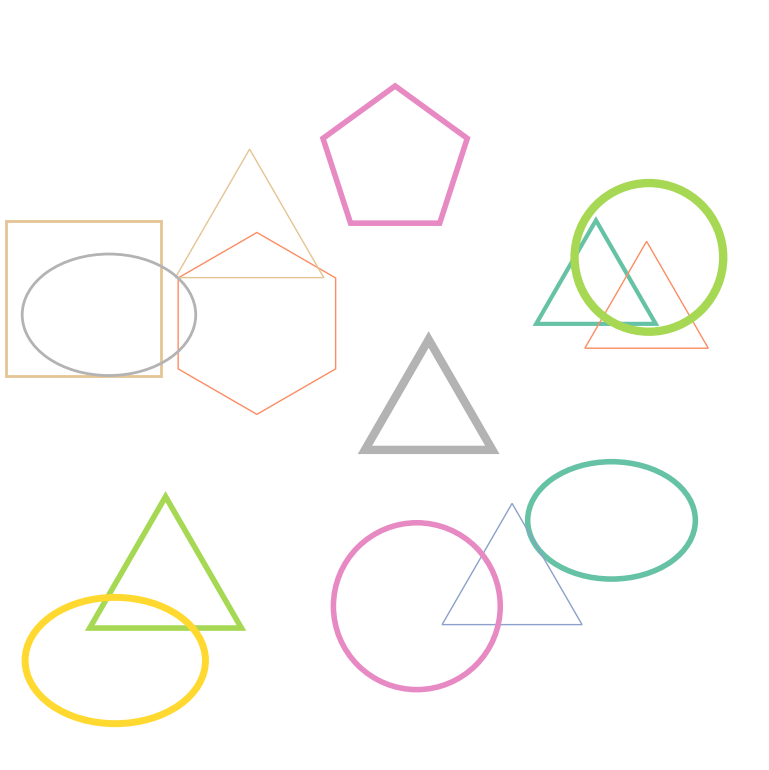[{"shape": "triangle", "thickness": 1.5, "radius": 0.45, "center": [0.774, 0.624]}, {"shape": "oval", "thickness": 2, "radius": 0.54, "center": [0.794, 0.324]}, {"shape": "triangle", "thickness": 0.5, "radius": 0.46, "center": [0.84, 0.594]}, {"shape": "hexagon", "thickness": 0.5, "radius": 0.59, "center": [0.334, 0.58]}, {"shape": "triangle", "thickness": 0.5, "radius": 0.52, "center": [0.665, 0.241]}, {"shape": "circle", "thickness": 2, "radius": 0.54, "center": [0.541, 0.213]}, {"shape": "pentagon", "thickness": 2, "radius": 0.49, "center": [0.513, 0.79]}, {"shape": "circle", "thickness": 3, "radius": 0.48, "center": [0.843, 0.666]}, {"shape": "triangle", "thickness": 2, "radius": 0.57, "center": [0.215, 0.241]}, {"shape": "oval", "thickness": 2.5, "radius": 0.59, "center": [0.15, 0.142]}, {"shape": "triangle", "thickness": 0.5, "radius": 0.56, "center": [0.324, 0.695]}, {"shape": "square", "thickness": 1, "radius": 0.5, "center": [0.108, 0.612]}, {"shape": "triangle", "thickness": 3, "radius": 0.48, "center": [0.557, 0.464]}, {"shape": "oval", "thickness": 1, "radius": 0.56, "center": [0.142, 0.591]}]